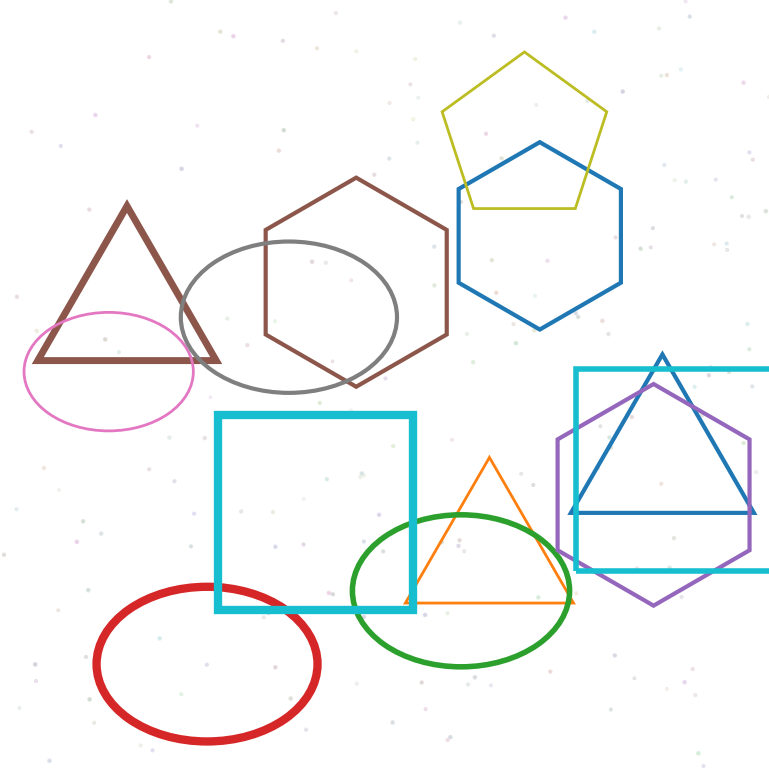[{"shape": "hexagon", "thickness": 1.5, "radius": 0.61, "center": [0.701, 0.694]}, {"shape": "triangle", "thickness": 1.5, "radius": 0.69, "center": [0.86, 0.403]}, {"shape": "triangle", "thickness": 1, "radius": 0.63, "center": [0.636, 0.28]}, {"shape": "oval", "thickness": 2, "radius": 0.71, "center": [0.599, 0.233]}, {"shape": "oval", "thickness": 3, "radius": 0.72, "center": [0.269, 0.137]}, {"shape": "hexagon", "thickness": 1.5, "radius": 0.72, "center": [0.849, 0.357]}, {"shape": "hexagon", "thickness": 1.5, "radius": 0.68, "center": [0.463, 0.634]}, {"shape": "triangle", "thickness": 2.5, "radius": 0.67, "center": [0.165, 0.599]}, {"shape": "oval", "thickness": 1, "radius": 0.55, "center": [0.141, 0.517]}, {"shape": "oval", "thickness": 1.5, "radius": 0.7, "center": [0.375, 0.588]}, {"shape": "pentagon", "thickness": 1, "radius": 0.56, "center": [0.681, 0.82]}, {"shape": "square", "thickness": 2, "radius": 0.66, "center": [0.88, 0.39]}, {"shape": "square", "thickness": 3, "radius": 0.63, "center": [0.41, 0.334]}]